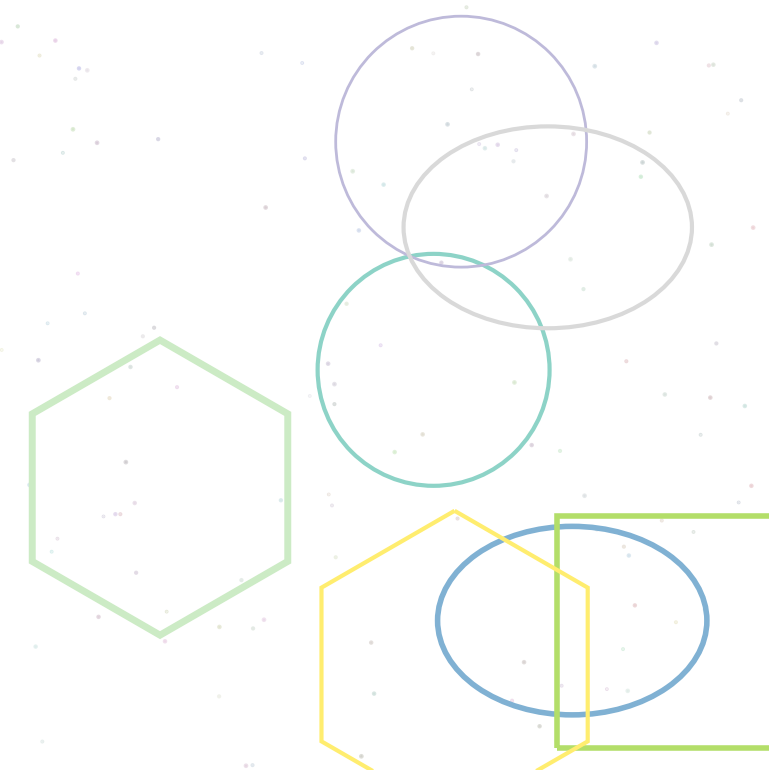[{"shape": "circle", "thickness": 1.5, "radius": 0.75, "center": [0.563, 0.52]}, {"shape": "circle", "thickness": 1, "radius": 0.81, "center": [0.599, 0.816]}, {"shape": "oval", "thickness": 2, "radius": 0.87, "center": [0.743, 0.194]}, {"shape": "square", "thickness": 2, "radius": 0.75, "center": [0.874, 0.179]}, {"shape": "oval", "thickness": 1.5, "radius": 0.94, "center": [0.711, 0.705]}, {"shape": "hexagon", "thickness": 2.5, "radius": 0.96, "center": [0.208, 0.367]}, {"shape": "hexagon", "thickness": 1.5, "radius": 1.0, "center": [0.59, 0.137]}]